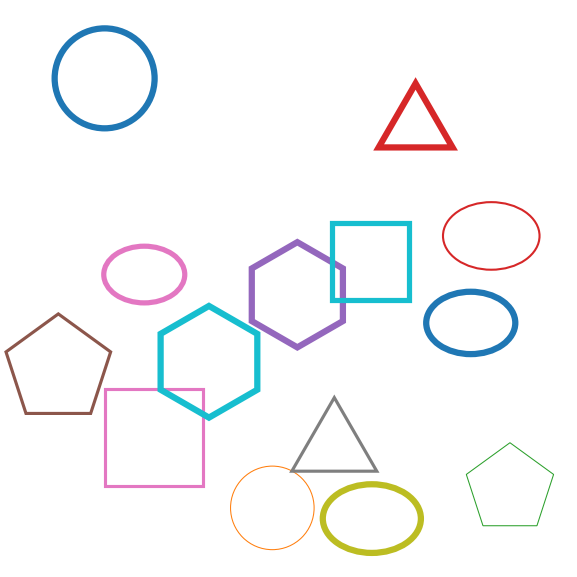[{"shape": "circle", "thickness": 3, "radius": 0.43, "center": [0.181, 0.863]}, {"shape": "oval", "thickness": 3, "radius": 0.39, "center": [0.815, 0.44]}, {"shape": "circle", "thickness": 0.5, "radius": 0.36, "center": [0.472, 0.12]}, {"shape": "pentagon", "thickness": 0.5, "radius": 0.4, "center": [0.883, 0.153]}, {"shape": "triangle", "thickness": 3, "radius": 0.37, "center": [0.72, 0.781]}, {"shape": "oval", "thickness": 1, "radius": 0.42, "center": [0.851, 0.591]}, {"shape": "hexagon", "thickness": 3, "radius": 0.46, "center": [0.515, 0.489]}, {"shape": "pentagon", "thickness": 1.5, "radius": 0.48, "center": [0.101, 0.36]}, {"shape": "oval", "thickness": 2.5, "radius": 0.35, "center": [0.25, 0.524]}, {"shape": "square", "thickness": 1.5, "radius": 0.42, "center": [0.267, 0.242]}, {"shape": "triangle", "thickness": 1.5, "radius": 0.42, "center": [0.579, 0.226]}, {"shape": "oval", "thickness": 3, "radius": 0.42, "center": [0.644, 0.101]}, {"shape": "hexagon", "thickness": 3, "radius": 0.48, "center": [0.362, 0.373]}, {"shape": "square", "thickness": 2.5, "radius": 0.33, "center": [0.642, 0.546]}]